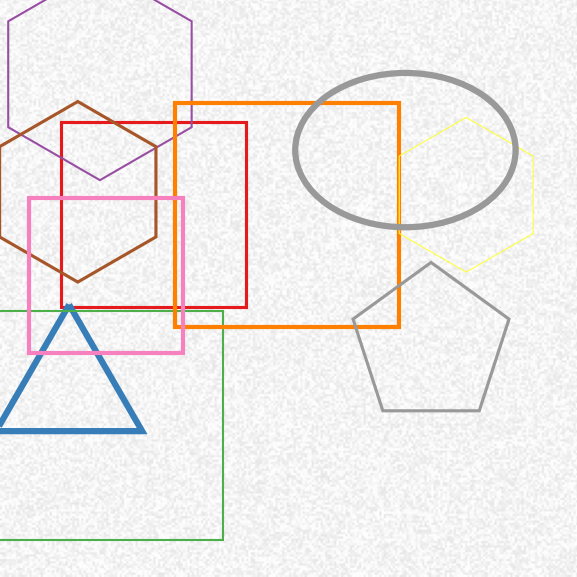[{"shape": "square", "thickness": 1.5, "radius": 0.8, "center": [0.266, 0.628]}, {"shape": "triangle", "thickness": 3, "radius": 0.73, "center": [0.12, 0.326]}, {"shape": "square", "thickness": 1, "radius": 0.99, "center": [0.187, 0.262]}, {"shape": "hexagon", "thickness": 1, "radius": 0.92, "center": [0.173, 0.871]}, {"shape": "square", "thickness": 2, "radius": 0.97, "center": [0.497, 0.627]}, {"shape": "hexagon", "thickness": 0.5, "radius": 0.67, "center": [0.807, 0.662]}, {"shape": "hexagon", "thickness": 1.5, "radius": 0.78, "center": [0.135, 0.667]}, {"shape": "square", "thickness": 2, "radius": 0.67, "center": [0.184, 0.522]}, {"shape": "oval", "thickness": 3, "radius": 0.95, "center": [0.702, 0.739]}, {"shape": "pentagon", "thickness": 1.5, "radius": 0.71, "center": [0.746, 0.403]}]